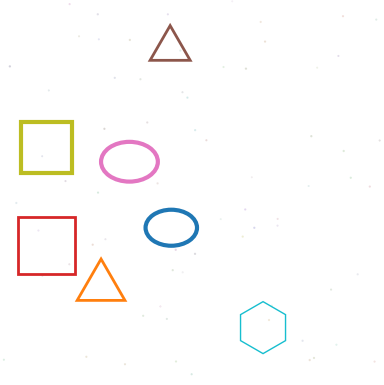[{"shape": "oval", "thickness": 3, "radius": 0.33, "center": [0.445, 0.408]}, {"shape": "triangle", "thickness": 2, "radius": 0.36, "center": [0.262, 0.256]}, {"shape": "square", "thickness": 2, "radius": 0.37, "center": [0.12, 0.362]}, {"shape": "triangle", "thickness": 2, "radius": 0.3, "center": [0.442, 0.873]}, {"shape": "oval", "thickness": 3, "radius": 0.37, "center": [0.336, 0.58]}, {"shape": "square", "thickness": 3, "radius": 0.33, "center": [0.122, 0.618]}, {"shape": "hexagon", "thickness": 1, "radius": 0.34, "center": [0.683, 0.149]}]